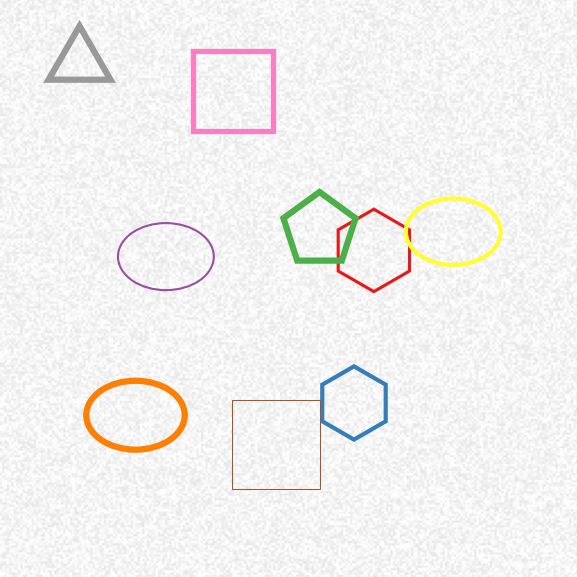[{"shape": "hexagon", "thickness": 1.5, "radius": 0.36, "center": [0.647, 0.565]}, {"shape": "hexagon", "thickness": 2, "radius": 0.32, "center": [0.613, 0.301]}, {"shape": "pentagon", "thickness": 3, "radius": 0.33, "center": [0.553, 0.601]}, {"shape": "oval", "thickness": 1, "radius": 0.41, "center": [0.287, 0.555]}, {"shape": "oval", "thickness": 3, "radius": 0.43, "center": [0.235, 0.28]}, {"shape": "oval", "thickness": 2, "radius": 0.41, "center": [0.785, 0.598]}, {"shape": "square", "thickness": 0.5, "radius": 0.38, "center": [0.478, 0.23]}, {"shape": "square", "thickness": 2.5, "radius": 0.35, "center": [0.403, 0.842]}, {"shape": "triangle", "thickness": 3, "radius": 0.31, "center": [0.138, 0.892]}]